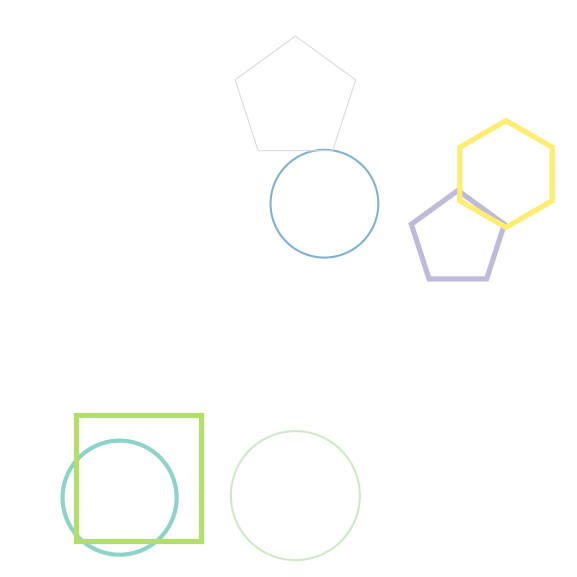[{"shape": "circle", "thickness": 2, "radius": 0.49, "center": [0.207, 0.137]}, {"shape": "pentagon", "thickness": 2.5, "radius": 0.42, "center": [0.793, 0.585]}, {"shape": "circle", "thickness": 1, "radius": 0.47, "center": [0.562, 0.646]}, {"shape": "square", "thickness": 2.5, "radius": 0.54, "center": [0.24, 0.171]}, {"shape": "pentagon", "thickness": 0.5, "radius": 0.55, "center": [0.512, 0.827]}, {"shape": "circle", "thickness": 1, "radius": 0.56, "center": [0.511, 0.141]}, {"shape": "hexagon", "thickness": 2.5, "radius": 0.46, "center": [0.876, 0.698]}]